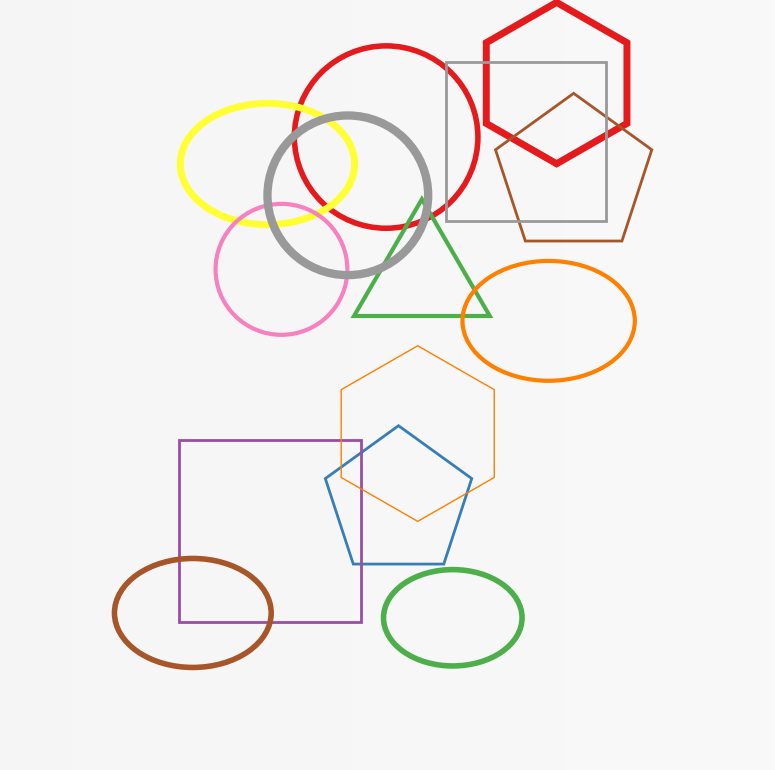[{"shape": "hexagon", "thickness": 2.5, "radius": 0.52, "center": [0.718, 0.892]}, {"shape": "circle", "thickness": 2, "radius": 0.59, "center": [0.498, 0.822]}, {"shape": "pentagon", "thickness": 1, "radius": 0.5, "center": [0.514, 0.348]}, {"shape": "oval", "thickness": 2, "radius": 0.45, "center": [0.584, 0.198]}, {"shape": "triangle", "thickness": 1.5, "radius": 0.51, "center": [0.544, 0.64]}, {"shape": "square", "thickness": 1, "radius": 0.59, "center": [0.348, 0.311]}, {"shape": "hexagon", "thickness": 0.5, "radius": 0.57, "center": [0.539, 0.437]}, {"shape": "oval", "thickness": 1.5, "radius": 0.56, "center": [0.708, 0.583]}, {"shape": "oval", "thickness": 2.5, "radius": 0.56, "center": [0.345, 0.787]}, {"shape": "pentagon", "thickness": 1, "radius": 0.53, "center": [0.74, 0.773]}, {"shape": "oval", "thickness": 2, "radius": 0.51, "center": [0.249, 0.204]}, {"shape": "circle", "thickness": 1.5, "radius": 0.43, "center": [0.363, 0.65]}, {"shape": "square", "thickness": 1, "radius": 0.52, "center": [0.678, 0.816]}, {"shape": "circle", "thickness": 3, "radius": 0.52, "center": [0.449, 0.746]}]